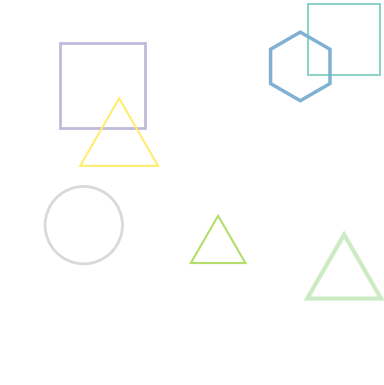[{"shape": "square", "thickness": 1.5, "radius": 0.47, "center": [0.894, 0.897]}, {"shape": "square", "thickness": 2, "radius": 0.55, "center": [0.266, 0.778]}, {"shape": "hexagon", "thickness": 2.5, "radius": 0.45, "center": [0.78, 0.827]}, {"shape": "triangle", "thickness": 1.5, "radius": 0.41, "center": [0.567, 0.358]}, {"shape": "circle", "thickness": 2, "radius": 0.5, "center": [0.218, 0.415]}, {"shape": "triangle", "thickness": 3, "radius": 0.55, "center": [0.894, 0.28]}, {"shape": "triangle", "thickness": 1.5, "radius": 0.58, "center": [0.309, 0.628]}]